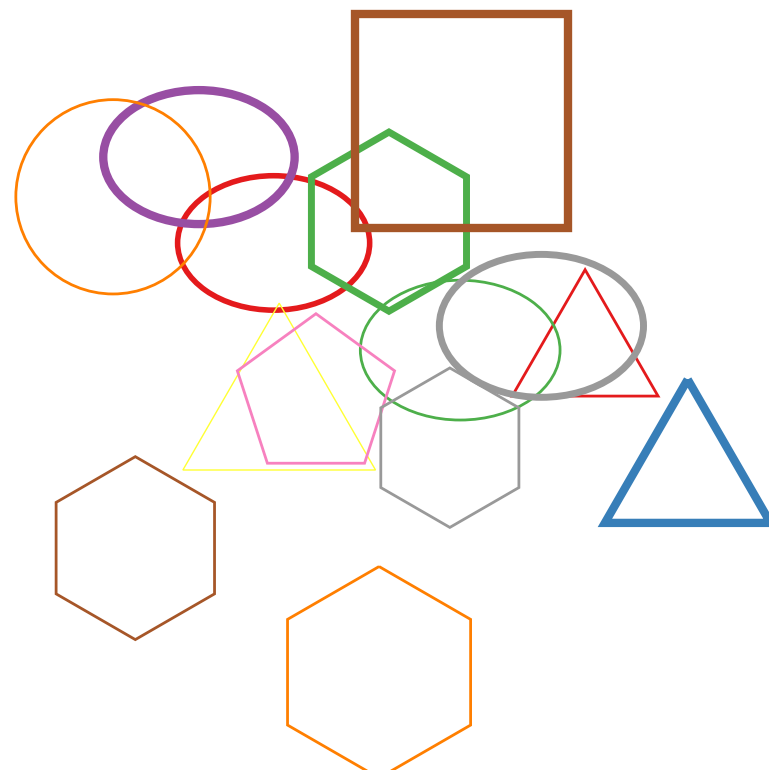[{"shape": "triangle", "thickness": 1, "radius": 0.55, "center": [0.76, 0.54]}, {"shape": "oval", "thickness": 2, "radius": 0.62, "center": [0.355, 0.685]}, {"shape": "triangle", "thickness": 3, "radius": 0.62, "center": [0.893, 0.383]}, {"shape": "hexagon", "thickness": 2.5, "radius": 0.58, "center": [0.505, 0.712]}, {"shape": "oval", "thickness": 1, "radius": 0.65, "center": [0.598, 0.545]}, {"shape": "oval", "thickness": 3, "radius": 0.62, "center": [0.258, 0.796]}, {"shape": "hexagon", "thickness": 1, "radius": 0.69, "center": [0.492, 0.127]}, {"shape": "circle", "thickness": 1, "radius": 0.63, "center": [0.147, 0.744]}, {"shape": "triangle", "thickness": 0.5, "radius": 0.72, "center": [0.363, 0.462]}, {"shape": "hexagon", "thickness": 1, "radius": 0.59, "center": [0.176, 0.288]}, {"shape": "square", "thickness": 3, "radius": 0.69, "center": [0.599, 0.843]}, {"shape": "pentagon", "thickness": 1, "radius": 0.54, "center": [0.41, 0.485]}, {"shape": "hexagon", "thickness": 1, "radius": 0.52, "center": [0.584, 0.419]}, {"shape": "oval", "thickness": 2.5, "radius": 0.66, "center": [0.703, 0.577]}]